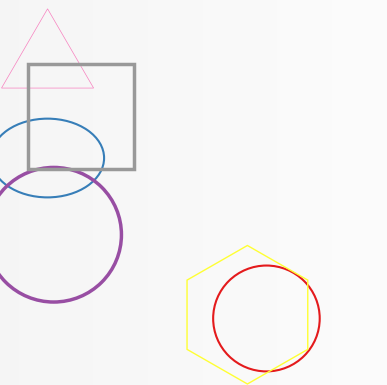[{"shape": "circle", "thickness": 1.5, "radius": 0.69, "center": [0.688, 0.173]}, {"shape": "oval", "thickness": 1.5, "radius": 0.73, "center": [0.123, 0.59]}, {"shape": "circle", "thickness": 2.5, "radius": 0.87, "center": [0.139, 0.39]}, {"shape": "hexagon", "thickness": 1, "radius": 0.9, "center": [0.638, 0.182]}, {"shape": "triangle", "thickness": 0.5, "radius": 0.69, "center": [0.123, 0.84]}, {"shape": "square", "thickness": 2.5, "radius": 0.68, "center": [0.209, 0.698]}]